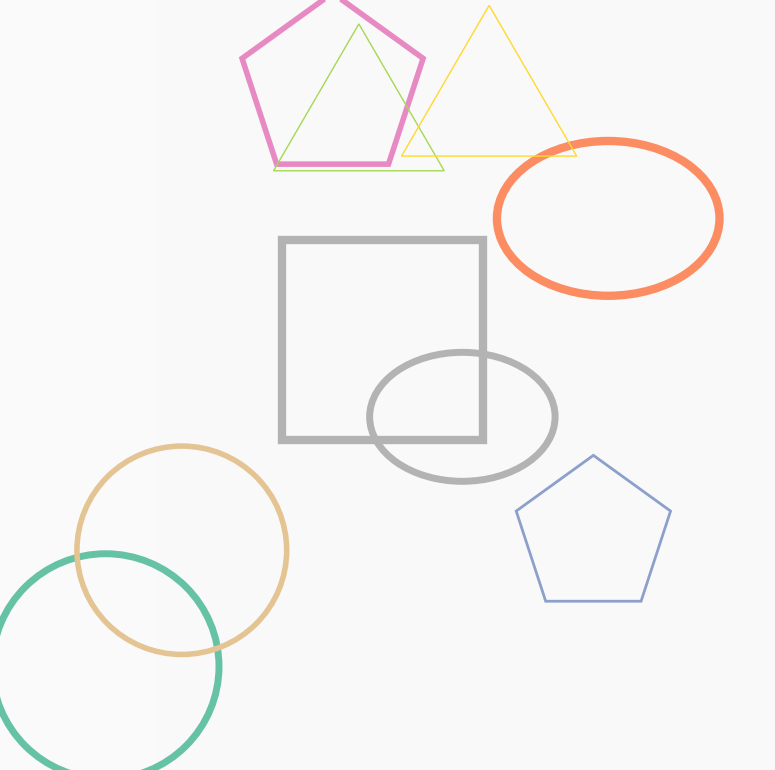[{"shape": "circle", "thickness": 2.5, "radius": 0.73, "center": [0.136, 0.135]}, {"shape": "oval", "thickness": 3, "radius": 0.72, "center": [0.785, 0.716]}, {"shape": "pentagon", "thickness": 1, "radius": 0.52, "center": [0.766, 0.304]}, {"shape": "pentagon", "thickness": 2, "radius": 0.61, "center": [0.429, 0.886]}, {"shape": "triangle", "thickness": 0.5, "radius": 0.64, "center": [0.463, 0.842]}, {"shape": "triangle", "thickness": 0.5, "radius": 0.65, "center": [0.631, 0.863]}, {"shape": "circle", "thickness": 2, "radius": 0.68, "center": [0.235, 0.285]}, {"shape": "square", "thickness": 3, "radius": 0.65, "center": [0.493, 0.558]}, {"shape": "oval", "thickness": 2.5, "radius": 0.6, "center": [0.597, 0.459]}]